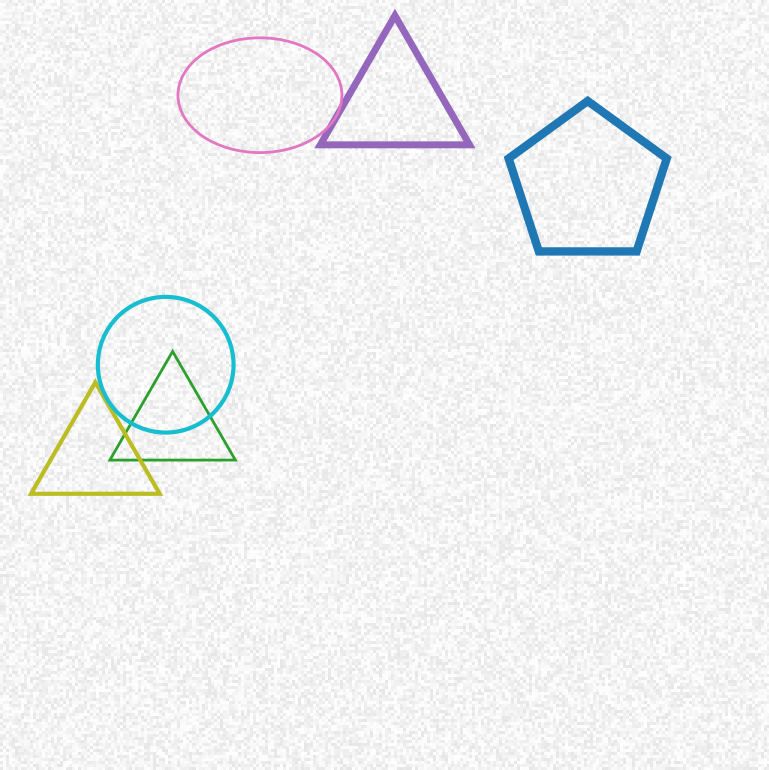[{"shape": "pentagon", "thickness": 3, "radius": 0.54, "center": [0.763, 0.761]}, {"shape": "triangle", "thickness": 1, "radius": 0.47, "center": [0.224, 0.45]}, {"shape": "triangle", "thickness": 2.5, "radius": 0.56, "center": [0.513, 0.868]}, {"shape": "oval", "thickness": 1, "radius": 0.53, "center": [0.338, 0.876]}, {"shape": "triangle", "thickness": 1.5, "radius": 0.48, "center": [0.124, 0.407]}, {"shape": "circle", "thickness": 1.5, "radius": 0.44, "center": [0.215, 0.526]}]